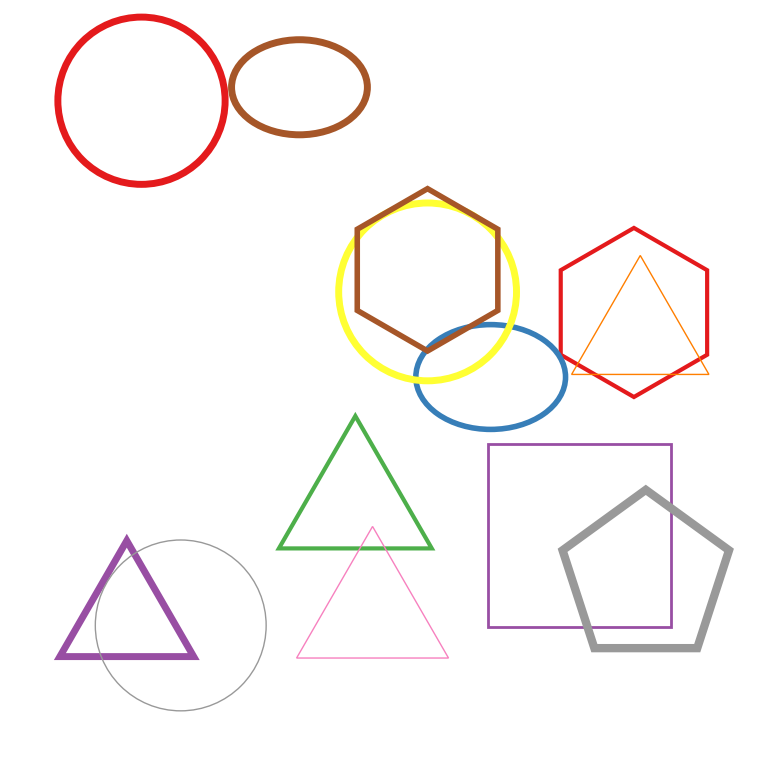[{"shape": "hexagon", "thickness": 1.5, "radius": 0.55, "center": [0.823, 0.594]}, {"shape": "circle", "thickness": 2.5, "radius": 0.54, "center": [0.184, 0.869]}, {"shape": "oval", "thickness": 2, "radius": 0.49, "center": [0.637, 0.51]}, {"shape": "triangle", "thickness": 1.5, "radius": 0.57, "center": [0.461, 0.345]}, {"shape": "triangle", "thickness": 2.5, "radius": 0.5, "center": [0.165, 0.197]}, {"shape": "square", "thickness": 1, "radius": 0.59, "center": [0.753, 0.305]}, {"shape": "triangle", "thickness": 0.5, "radius": 0.51, "center": [0.832, 0.565]}, {"shape": "circle", "thickness": 2.5, "radius": 0.58, "center": [0.555, 0.621]}, {"shape": "oval", "thickness": 2.5, "radius": 0.44, "center": [0.389, 0.887]}, {"shape": "hexagon", "thickness": 2, "radius": 0.53, "center": [0.555, 0.65]}, {"shape": "triangle", "thickness": 0.5, "radius": 0.57, "center": [0.484, 0.202]}, {"shape": "pentagon", "thickness": 3, "radius": 0.57, "center": [0.839, 0.25]}, {"shape": "circle", "thickness": 0.5, "radius": 0.55, "center": [0.235, 0.188]}]